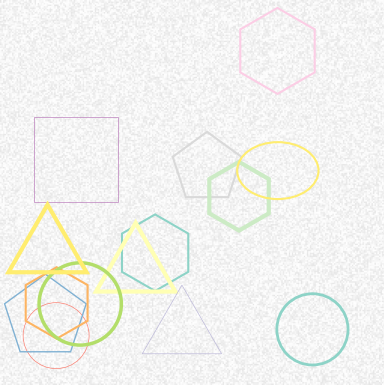[{"shape": "circle", "thickness": 2, "radius": 0.46, "center": [0.812, 0.145]}, {"shape": "hexagon", "thickness": 1.5, "radius": 0.5, "center": [0.403, 0.344]}, {"shape": "triangle", "thickness": 3, "radius": 0.59, "center": [0.352, 0.302]}, {"shape": "triangle", "thickness": 0.5, "radius": 0.59, "center": [0.473, 0.141]}, {"shape": "circle", "thickness": 0.5, "radius": 0.43, "center": [0.146, 0.128]}, {"shape": "pentagon", "thickness": 1, "radius": 0.56, "center": [0.118, 0.176]}, {"shape": "hexagon", "thickness": 1.5, "radius": 0.46, "center": [0.147, 0.213]}, {"shape": "circle", "thickness": 2.5, "radius": 0.53, "center": [0.208, 0.211]}, {"shape": "hexagon", "thickness": 1.5, "radius": 0.56, "center": [0.721, 0.868]}, {"shape": "pentagon", "thickness": 1.5, "radius": 0.47, "center": [0.538, 0.564]}, {"shape": "square", "thickness": 0.5, "radius": 0.55, "center": [0.198, 0.586]}, {"shape": "hexagon", "thickness": 3, "radius": 0.45, "center": [0.621, 0.49]}, {"shape": "triangle", "thickness": 3, "radius": 0.59, "center": [0.123, 0.351]}, {"shape": "oval", "thickness": 1.5, "radius": 0.53, "center": [0.722, 0.557]}]